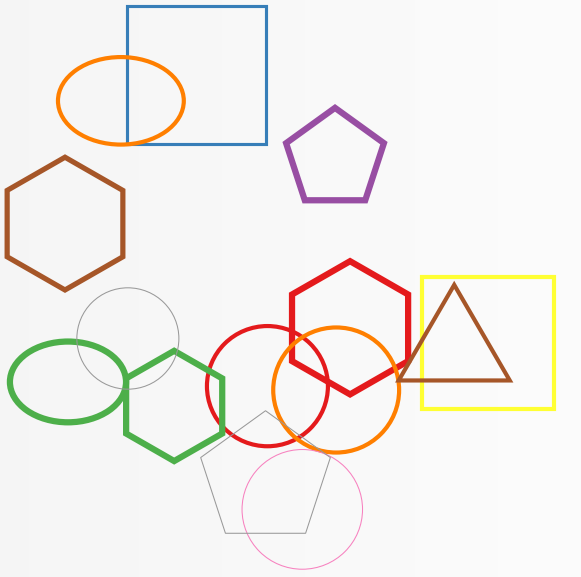[{"shape": "hexagon", "thickness": 3, "radius": 0.58, "center": [0.602, 0.432]}, {"shape": "circle", "thickness": 2, "radius": 0.52, "center": [0.46, 0.33]}, {"shape": "square", "thickness": 1.5, "radius": 0.6, "center": [0.339, 0.869]}, {"shape": "oval", "thickness": 3, "radius": 0.5, "center": [0.117, 0.338]}, {"shape": "hexagon", "thickness": 3, "radius": 0.48, "center": [0.3, 0.296]}, {"shape": "pentagon", "thickness": 3, "radius": 0.44, "center": [0.576, 0.724]}, {"shape": "circle", "thickness": 2, "radius": 0.54, "center": [0.578, 0.324]}, {"shape": "oval", "thickness": 2, "radius": 0.54, "center": [0.208, 0.825]}, {"shape": "square", "thickness": 2, "radius": 0.57, "center": [0.84, 0.405]}, {"shape": "triangle", "thickness": 2, "radius": 0.55, "center": [0.781, 0.395]}, {"shape": "hexagon", "thickness": 2.5, "radius": 0.57, "center": [0.112, 0.612]}, {"shape": "circle", "thickness": 0.5, "radius": 0.52, "center": [0.52, 0.117]}, {"shape": "circle", "thickness": 0.5, "radius": 0.44, "center": [0.22, 0.413]}, {"shape": "pentagon", "thickness": 0.5, "radius": 0.59, "center": [0.457, 0.171]}]